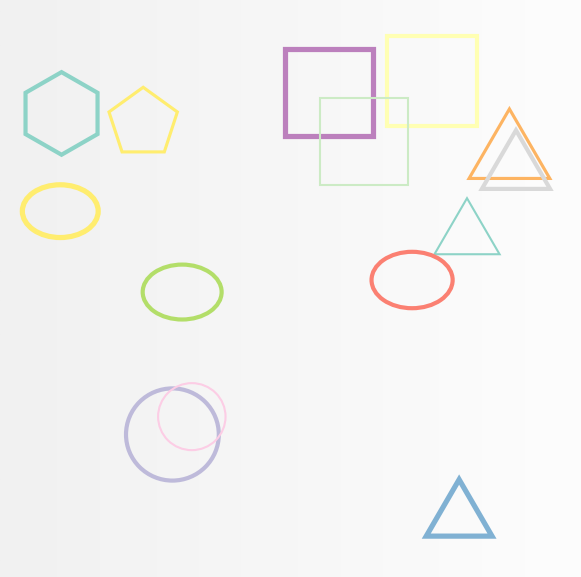[{"shape": "triangle", "thickness": 1, "radius": 0.32, "center": [0.803, 0.591]}, {"shape": "hexagon", "thickness": 2, "radius": 0.36, "center": [0.106, 0.803]}, {"shape": "square", "thickness": 2, "radius": 0.39, "center": [0.743, 0.859]}, {"shape": "circle", "thickness": 2, "radius": 0.4, "center": [0.297, 0.247]}, {"shape": "oval", "thickness": 2, "radius": 0.35, "center": [0.709, 0.514]}, {"shape": "triangle", "thickness": 2.5, "radius": 0.33, "center": [0.79, 0.103]}, {"shape": "triangle", "thickness": 1.5, "radius": 0.4, "center": [0.876, 0.73]}, {"shape": "oval", "thickness": 2, "radius": 0.34, "center": [0.313, 0.493]}, {"shape": "circle", "thickness": 1, "radius": 0.29, "center": [0.33, 0.278]}, {"shape": "triangle", "thickness": 2, "radius": 0.34, "center": [0.888, 0.706]}, {"shape": "square", "thickness": 2.5, "radius": 0.38, "center": [0.566, 0.839]}, {"shape": "square", "thickness": 1, "radius": 0.38, "center": [0.626, 0.754]}, {"shape": "pentagon", "thickness": 1.5, "radius": 0.31, "center": [0.246, 0.786]}, {"shape": "oval", "thickness": 2.5, "radius": 0.33, "center": [0.104, 0.633]}]